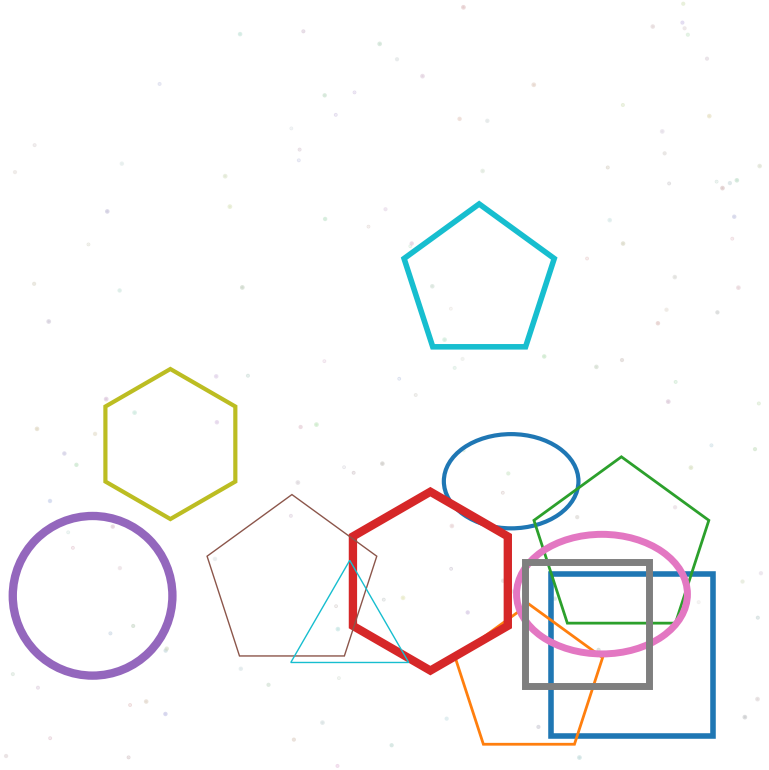[{"shape": "square", "thickness": 2, "radius": 0.53, "center": [0.821, 0.149]}, {"shape": "oval", "thickness": 1.5, "radius": 0.44, "center": [0.664, 0.375]}, {"shape": "pentagon", "thickness": 1, "radius": 0.5, "center": [0.687, 0.115]}, {"shape": "pentagon", "thickness": 1, "radius": 0.6, "center": [0.807, 0.287]}, {"shape": "hexagon", "thickness": 3, "radius": 0.58, "center": [0.559, 0.245]}, {"shape": "circle", "thickness": 3, "radius": 0.52, "center": [0.12, 0.226]}, {"shape": "pentagon", "thickness": 0.5, "radius": 0.58, "center": [0.379, 0.242]}, {"shape": "oval", "thickness": 2.5, "radius": 0.55, "center": [0.782, 0.228]}, {"shape": "square", "thickness": 2.5, "radius": 0.4, "center": [0.763, 0.19]}, {"shape": "hexagon", "thickness": 1.5, "radius": 0.49, "center": [0.221, 0.423]}, {"shape": "triangle", "thickness": 0.5, "radius": 0.44, "center": [0.454, 0.184]}, {"shape": "pentagon", "thickness": 2, "radius": 0.51, "center": [0.622, 0.633]}]